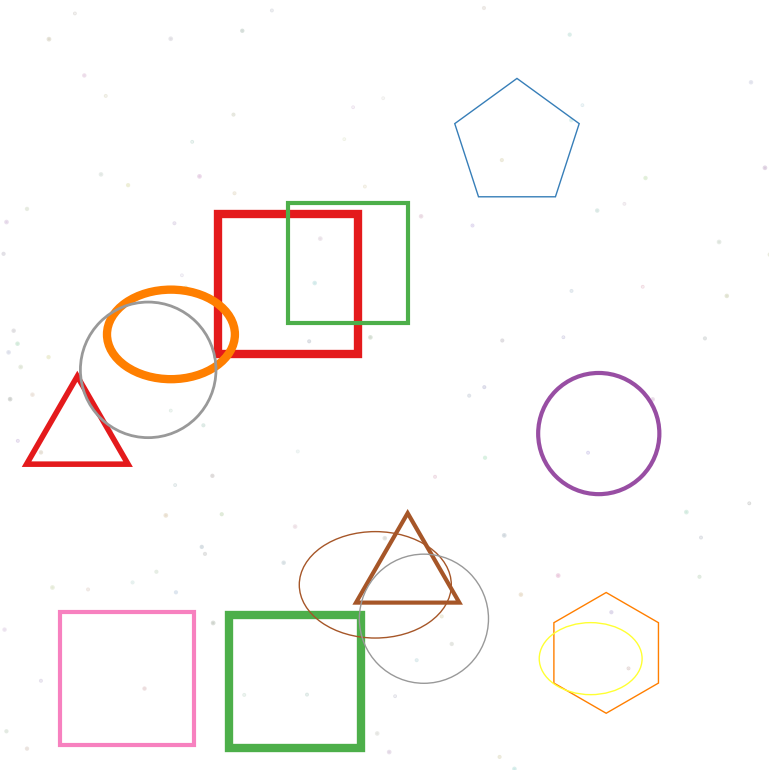[{"shape": "triangle", "thickness": 2, "radius": 0.38, "center": [0.1, 0.435]}, {"shape": "square", "thickness": 3, "radius": 0.45, "center": [0.374, 0.631]}, {"shape": "pentagon", "thickness": 0.5, "radius": 0.42, "center": [0.671, 0.813]}, {"shape": "square", "thickness": 1.5, "radius": 0.39, "center": [0.452, 0.658]}, {"shape": "square", "thickness": 3, "radius": 0.43, "center": [0.383, 0.115]}, {"shape": "circle", "thickness": 1.5, "radius": 0.39, "center": [0.778, 0.437]}, {"shape": "oval", "thickness": 3, "radius": 0.42, "center": [0.222, 0.566]}, {"shape": "hexagon", "thickness": 0.5, "radius": 0.39, "center": [0.787, 0.152]}, {"shape": "oval", "thickness": 0.5, "radius": 0.33, "center": [0.767, 0.145]}, {"shape": "triangle", "thickness": 1.5, "radius": 0.39, "center": [0.529, 0.256]}, {"shape": "oval", "thickness": 0.5, "radius": 0.49, "center": [0.487, 0.24]}, {"shape": "square", "thickness": 1.5, "radius": 0.43, "center": [0.165, 0.119]}, {"shape": "circle", "thickness": 0.5, "radius": 0.42, "center": [0.551, 0.196]}, {"shape": "circle", "thickness": 1, "radius": 0.44, "center": [0.192, 0.52]}]